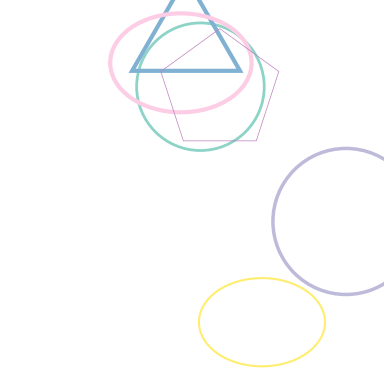[{"shape": "circle", "thickness": 2, "radius": 0.83, "center": [0.521, 0.775]}, {"shape": "circle", "thickness": 2.5, "radius": 0.95, "center": [0.899, 0.425]}, {"shape": "triangle", "thickness": 3, "radius": 0.81, "center": [0.483, 0.897]}, {"shape": "oval", "thickness": 3, "radius": 0.92, "center": [0.47, 0.837]}, {"shape": "pentagon", "thickness": 0.5, "radius": 0.81, "center": [0.571, 0.765]}, {"shape": "oval", "thickness": 1.5, "radius": 0.82, "center": [0.68, 0.163]}]